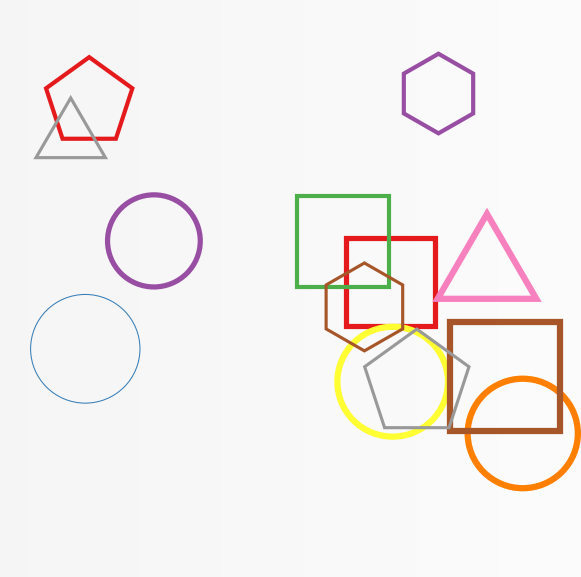[{"shape": "pentagon", "thickness": 2, "radius": 0.39, "center": [0.153, 0.822]}, {"shape": "square", "thickness": 2.5, "radius": 0.38, "center": [0.671, 0.51]}, {"shape": "circle", "thickness": 0.5, "radius": 0.47, "center": [0.147, 0.395]}, {"shape": "square", "thickness": 2, "radius": 0.39, "center": [0.59, 0.582]}, {"shape": "hexagon", "thickness": 2, "radius": 0.34, "center": [0.754, 0.837]}, {"shape": "circle", "thickness": 2.5, "radius": 0.4, "center": [0.265, 0.582]}, {"shape": "circle", "thickness": 3, "radius": 0.47, "center": [0.899, 0.249]}, {"shape": "circle", "thickness": 3, "radius": 0.48, "center": [0.676, 0.338]}, {"shape": "square", "thickness": 3, "radius": 0.47, "center": [0.869, 0.347]}, {"shape": "hexagon", "thickness": 1.5, "radius": 0.38, "center": [0.627, 0.468]}, {"shape": "triangle", "thickness": 3, "radius": 0.49, "center": [0.838, 0.531]}, {"shape": "pentagon", "thickness": 1.5, "radius": 0.47, "center": [0.717, 0.335]}, {"shape": "triangle", "thickness": 1.5, "radius": 0.34, "center": [0.122, 0.761]}]